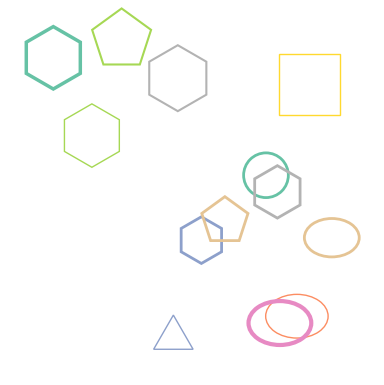[{"shape": "circle", "thickness": 2, "radius": 0.29, "center": [0.691, 0.545]}, {"shape": "hexagon", "thickness": 2.5, "radius": 0.41, "center": [0.138, 0.85]}, {"shape": "oval", "thickness": 1, "radius": 0.41, "center": [0.771, 0.179]}, {"shape": "hexagon", "thickness": 2, "radius": 0.3, "center": [0.523, 0.376]}, {"shape": "triangle", "thickness": 1, "radius": 0.3, "center": [0.45, 0.122]}, {"shape": "oval", "thickness": 3, "radius": 0.41, "center": [0.727, 0.161]}, {"shape": "pentagon", "thickness": 1.5, "radius": 0.4, "center": [0.316, 0.898]}, {"shape": "hexagon", "thickness": 1, "radius": 0.41, "center": [0.239, 0.648]}, {"shape": "square", "thickness": 1, "radius": 0.39, "center": [0.804, 0.78]}, {"shape": "pentagon", "thickness": 2, "radius": 0.32, "center": [0.584, 0.426]}, {"shape": "oval", "thickness": 2, "radius": 0.36, "center": [0.862, 0.383]}, {"shape": "hexagon", "thickness": 1.5, "radius": 0.43, "center": [0.462, 0.797]}, {"shape": "hexagon", "thickness": 2, "radius": 0.34, "center": [0.72, 0.502]}]